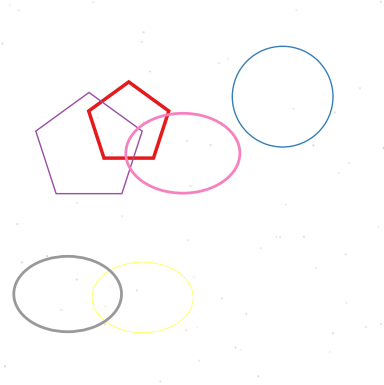[{"shape": "pentagon", "thickness": 2.5, "radius": 0.55, "center": [0.334, 0.678]}, {"shape": "circle", "thickness": 1, "radius": 0.65, "center": [0.734, 0.749]}, {"shape": "pentagon", "thickness": 1, "radius": 0.73, "center": [0.231, 0.615]}, {"shape": "oval", "thickness": 0.5, "radius": 0.66, "center": [0.371, 0.227]}, {"shape": "oval", "thickness": 2, "radius": 0.74, "center": [0.475, 0.602]}, {"shape": "oval", "thickness": 2, "radius": 0.7, "center": [0.176, 0.236]}]